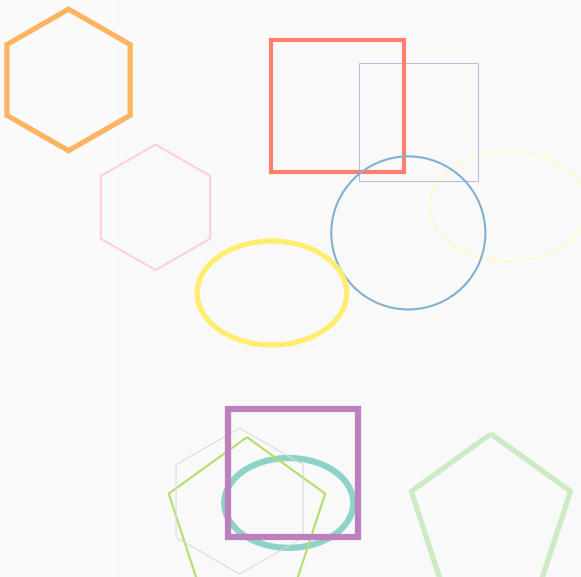[{"shape": "oval", "thickness": 3, "radius": 0.56, "center": [0.497, 0.128]}, {"shape": "oval", "thickness": 0.5, "radius": 0.68, "center": [0.875, 0.641]}, {"shape": "square", "thickness": 0.5, "radius": 0.51, "center": [0.72, 0.787]}, {"shape": "square", "thickness": 2, "radius": 0.57, "center": [0.58, 0.816]}, {"shape": "circle", "thickness": 1, "radius": 0.66, "center": [0.703, 0.596]}, {"shape": "hexagon", "thickness": 2.5, "radius": 0.61, "center": [0.118, 0.861]}, {"shape": "pentagon", "thickness": 1, "radius": 0.71, "center": [0.425, 0.101]}, {"shape": "hexagon", "thickness": 1, "radius": 0.54, "center": [0.267, 0.64]}, {"shape": "hexagon", "thickness": 0.5, "radius": 0.63, "center": [0.412, 0.131]}, {"shape": "square", "thickness": 3, "radius": 0.56, "center": [0.504, 0.18]}, {"shape": "pentagon", "thickness": 2.5, "radius": 0.72, "center": [0.845, 0.104]}, {"shape": "oval", "thickness": 2.5, "radius": 0.64, "center": [0.468, 0.492]}]